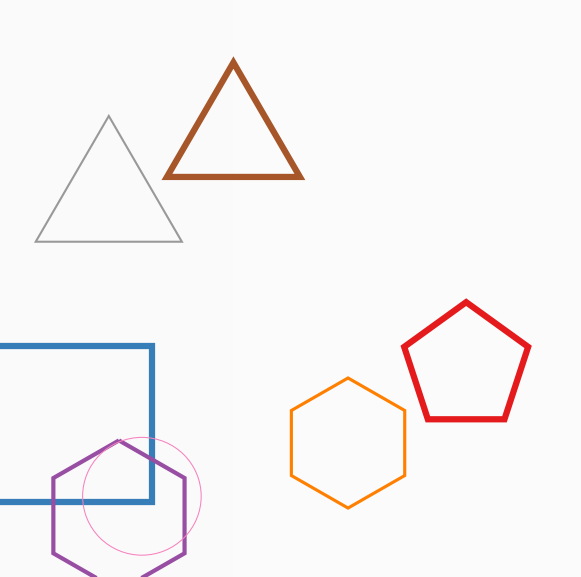[{"shape": "pentagon", "thickness": 3, "radius": 0.56, "center": [0.802, 0.364]}, {"shape": "square", "thickness": 3, "radius": 0.68, "center": [0.127, 0.265]}, {"shape": "hexagon", "thickness": 2, "radius": 0.65, "center": [0.205, 0.106]}, {"shape": "hexagon", "thickness": 1.5, "radius": 0.56, "center": [0.599, 0.232]}, {"shape": "triangle", "thickness": 3, "radius": 0.66, "center": [0.402, 0.759]}, {"shape": "circle", "thickness": 0.5, "radius": 0.51, "center": [0.244, 0.14]}, {"shape": "triangle", "thickness": 1, "radius": 0.73, "center": [0.187, 0.653]}]